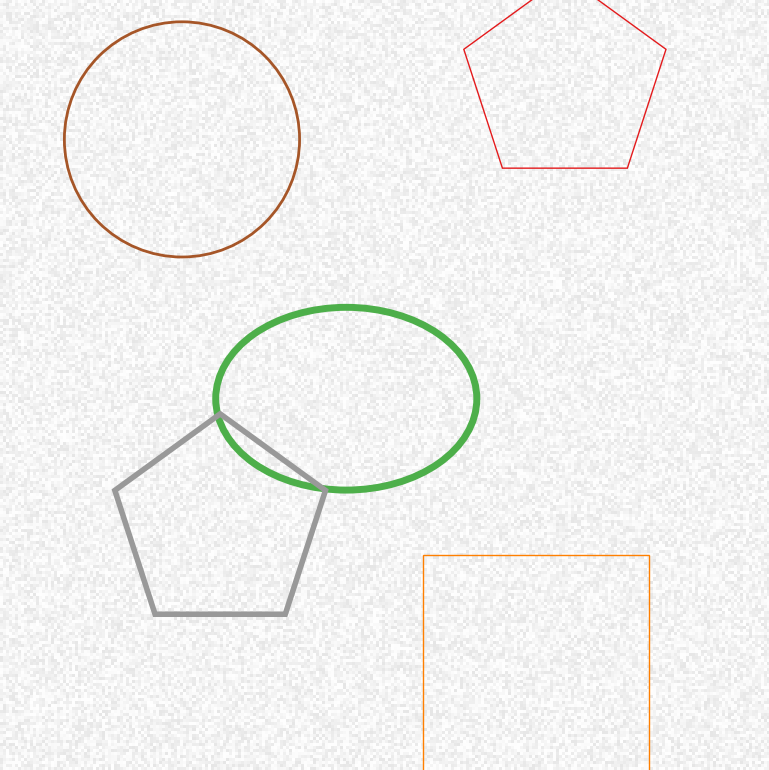[{"shape": "pentagon", "thickness": 0.5, "radius": 0.69, "center": [0.734, 0.893]}, {"shape": "oval", "thickness": 2.5, "radius": 0.85, "center": [0.45, 0.482]}, {"shape": "square", "thickness": 0.5, "radius": 0.74, "center": [0.696, 0.133]}, {"shape": "circle", "thickness": 1, "radius": 0.76, "center": [0.236, 0.819]}, {"shape": "pentagon", "thickness": 2, "radius": 0.72, "center": [0.286, 0.319]}]